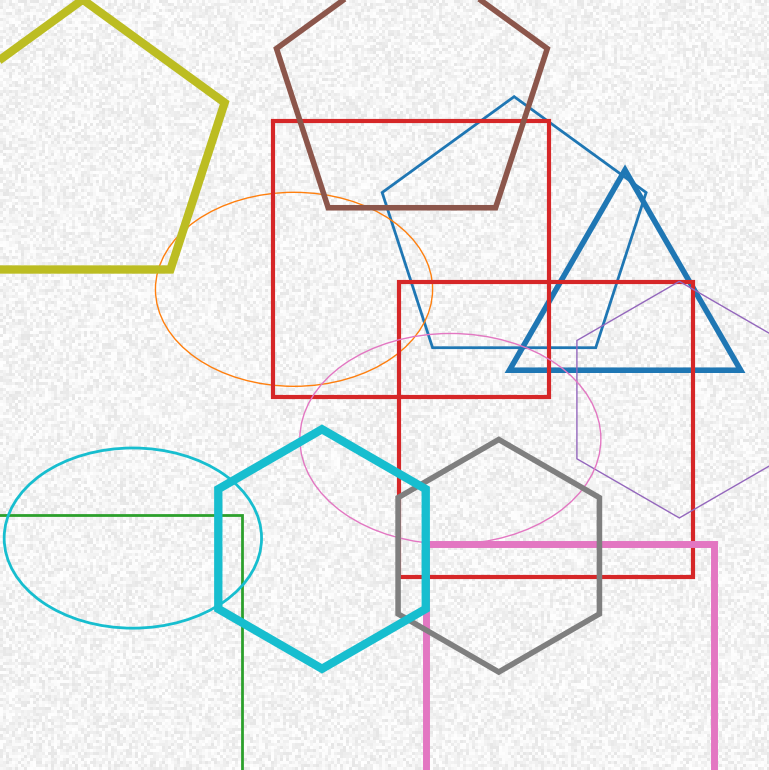[{"shape": "triangle", "thickness": 2, "radius": 0.87, "center": [0.812, 0.606]}, {"shape": "pentagon", "thickness": 1, "radius": 0.9, "center": [0.668, 0.694]}, {"shape": "oval", "thickness": 0.5, "radius": 0.9, "center": [0.382, 0.624]}, {"shape": "square", "thickness": 1, "radius": 0.93, "center": [0.128, 0.145]}, {"shape": "square", "thickness": 1.5, "radius": 0.95, "center": [0.709, 0.442]}, {"shape": "square", "thickness": 1.5, "radius": 0.9, "center": [0.534, 0.664]}, {"shape": "hexagon", "thickness": 0.5, "radius": 0.77, "center": [0.882, 0.481]}, {"shape": "pentagon", "thickness": 2, "radius": 0.92, "center": [0.535, 0.88]}, {"shape": "square", "thickness": 2.5, "radius": 0.93, "center": [0.741, 0.106]}, {"shape": "oval", "thickness": 0.5, "radius": 0.98, "center": [0.585, 0.43]}, {"shape": "hexagon", "thickness": 2, "radius": 0.75, "center": [0.648, 0.278]}, {"shape": "pentagon", "thickness": 3, "radius": 0.97, "center": [0.107, 0.807]}, {"shape": "oval", "thickness": 1, "radius": 0.84, "center": [0.173, 0.301]}, {"shape": "hexagon", "thickness": 3, "radius": 0.78, "center": [0.418, 0.287]}]